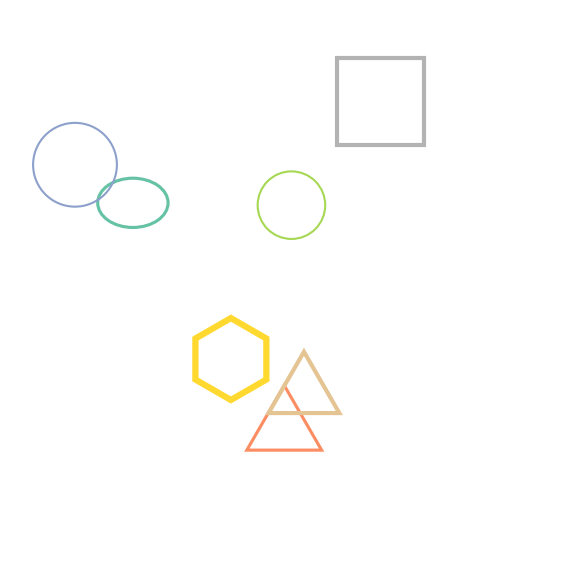[{"shape": "oval", "thickness": 1.5, "radius": 0.3, "center": [0.23, 0.648]}, {"shape": "triangle", "thickness": 1.5, "radius": 0.37, "center": [0.492, 0.257]}, {"shape": "circle", "thickness": 1, "radius": 0.36, "center": [0.13, 0.714]}, {"shape": "circle", "thickness": 1, "radius": 0.29, "center": [0.505, 0.644]}, {"shape": "hexagon", "thickness": 3, "radius": 0.35, "center": [0.4, 0.377]}, {"shape": "triangle", "thickness": 2, "radius": 0.35, "center": [0.526, 0.319]}, {"shape": "square", "thickness": 2, "radius": 0.38, "center": [0.658, 0.824]}]